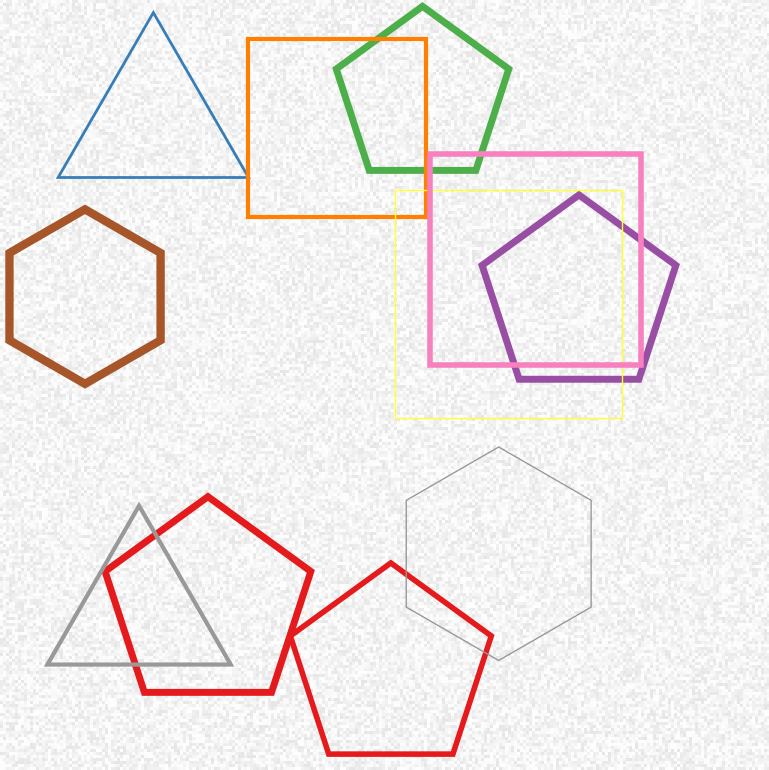[{"shape": "pentagon", "thickness": 2.5, "radius": 0.7, "center": [0.27, 0.214]}, {"shape": "pentagon", "thickness": 2, "radius": 0.69, "center": [0.508, 0.132]}, {"shape": "triangle", "thickness": 1, "radius": 0.71, "center": [0.199, 0.841]}, {"shape": "pentagon", "thickness": 2.5, "radius": 0.59, "center": [0.549, 0.874]}, {"shape": "pentagon", "thickness": 2.5, "radius": 0.66, "center": [0.752, 0.615]}, {"shape": "square", "thickness": 1.5, "radius": 0.58, "center": [0.438, 0.833]}, {"shape": "square", "thickness": 0.5, "radius": 0.74, "center": [0.66, 0.605]}, {"shape": "hexagon", "thickness": 3, "radius": 0.57, "center": [0.11, 0.615]}, {"shape": "square", "thickness": 2, "radius": 0.68, "center": [0.696, 0.663]}, {"shape": "triangle", "thickness": 1.5, "radius": 0.69, "center": [0.181, 0.206]}, {"shape": "hexagon", "thickness": 0.5, "radius": 0.69, "center": [0.648, 0.281]}]